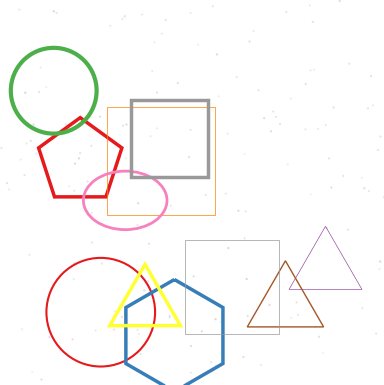[{"shape": "circle", "thickness": 1.5, "radius": 0.71, "center": [0.262, 0.189]}, {"shape": "pentagon", "thickness": 2.5, "radius": 0.57, "center": [0.208, 0.581]}, {"shape": "hexagon", "thickness": 2.5, "radius": 0.73, "center": [0.453, 0.128]}, {"shape": "circle", "thickness": 3, "radius": 0.56, "center": [0.14, 0.764]}, {"shape": "triangle", "thickness": 0.5, "radius": 0.55, "center": [0.845, 0.303]}, {"shape": "square", "thickness": 0.5, "radius": 0.7, "center": [0.418, 0.582]}, {"shape": "triangle", "thickness": 2.5, "radius": 0.53, "center": [0.377, 0.207]}, {"shape": "triangle", "thickness": 1, "radius": 0.57, "center": [0.741, 0.208]}, {"shape": "oval", "thickness": 2, "radius": 0.54, "center": [0.325, 0.48]}, {"shape": "square", "thickness": 2.5, "radius": 0.5, "center": [0.44, 0.64]}, {"shape": "square", "thickness": 0.5, "radius": 0.61, "center": [0.602, 0.255]}]